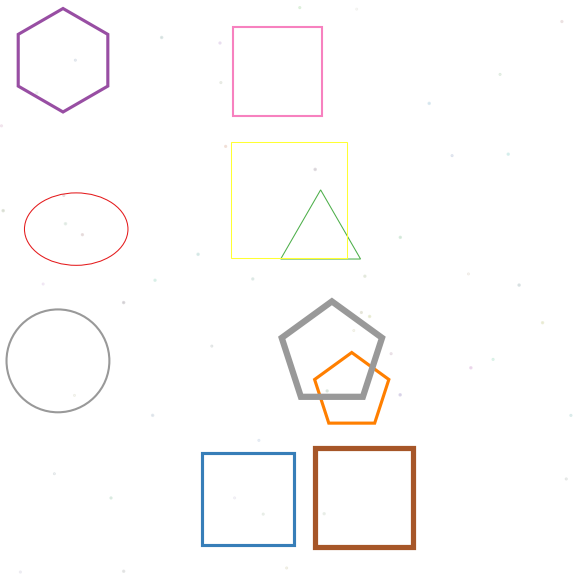[{"shape": "oval", "thickness": 0.5, "radius": 0.45, "center": [0.132, 0.602]}, {"shape": "square", "thickness": 1.5, "radius": 0.4, "center": [0.43, 0.134]}, {"shape": "triangle", "thickness": 0.5, "radius": 0.4, "center": [0.555, 0.591]}, {"shape": "hexagon", "thickness": 1.5, "radius": 0.45, "center": [0.109, 0.895]}, {"shape": "pentagon", "thickness": 1.5, "radius": 0.34, "center": [0.609, 0.321]}, {"shape": "square", "thickness": 0.5, "radius": 0.5, "center": [0.5, 0.653]}, {"shape": "square", "thickness": 2.5, "radius": 0.43, "center": [0.63, 0.138]}, {"shape": "square", "thickness": 1, "radius": 0.39, "center": [0.48, 0.875]}, {"shape": "pentagon", "thickness": 3, "radius": 0.46, "center": [0.575, 0.386]}, {"shape": "circle", "thickness": 1, "radius": 0.45, "center": [0.1, 0.374]}]